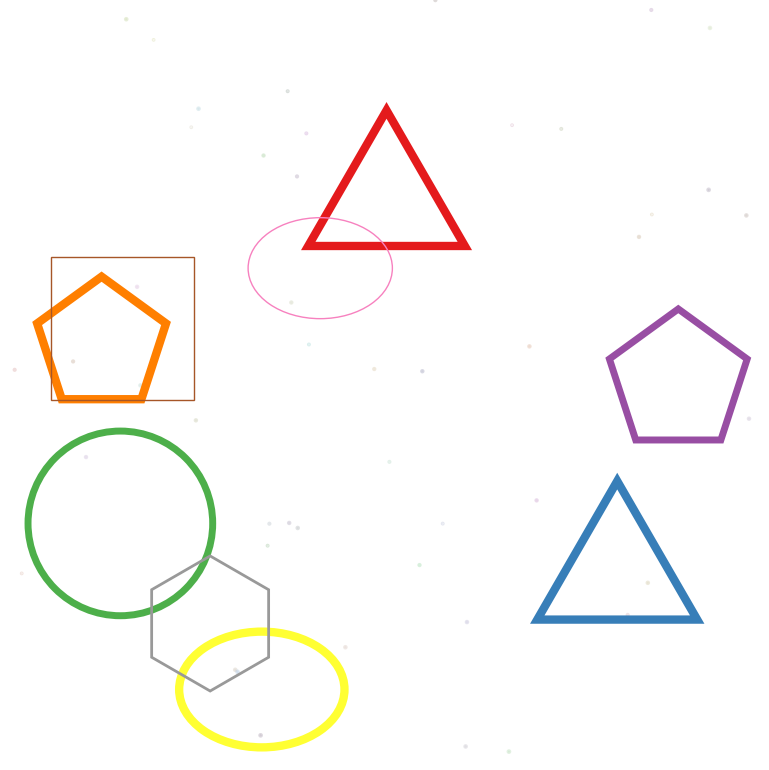[{"shape": "triangle", "thickness": 3, "radius": 0.59, "center": [0.502, 0.739]}, {"shape": "triangle", "thickness": 3, "radius": 0.6, "center": [0.802, 0.255]}, {"shape": "circle", "thickness": 2.5, "radius": 0.6, "center": [0.156, 0.32]}, {"shape": "pentagon", "thickness": 2.5, "radius": 0.47, "center": [0.881, 0.505]}, {"shape": "pentagon", "thickness": 3, "radius": 0.44, "center": [0.132, 0.553]}, {"shape": "oval", "thickness": 3, "radius": 0.54, "center": [0.34, 0.105]}, {"shape": "square", "thickness": 0.5, "radius": 0.46, "center": [0.159, 0.574]}, {"shape": "oval", "thickness": 0.5, "radius": 0.47, "center": [0.416, 0.652]}, {"shape": "hexagon", "thickness": 1, "radius": 0.44, "center": [0.273, 0.19]}]